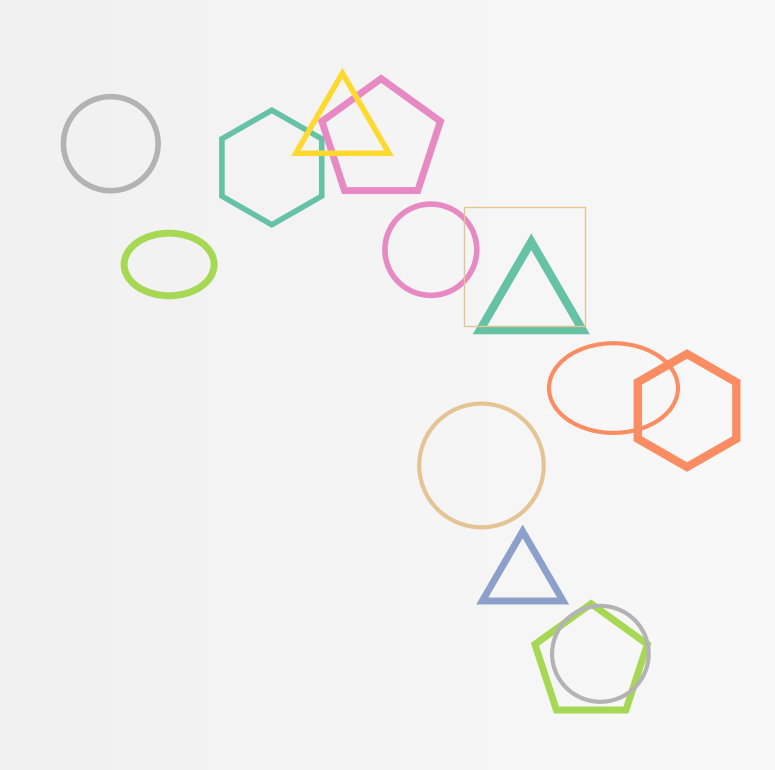[{"shape": "triangle", "thickness": 3, "radius": 0.38, "center": [0.686, 0.61]}, {"shape": "hexagon", "thickness": 2, "radius": 0.37, "center": [0.351, 0.782]}, {"shape": "oval", "thickness": 1.5, "radius": 0.42, "center": [0.792, 0.496]}, {"shape": "hexagon", "thickness": 3, "radius": 0.37, "center": [0.887, 0.467]}, {"shape": "triangle", "thickness": 2.5, "radius": 0.3, "center": [0.674, 0.25]}, {"shape": "pentagon", "thickness": 2.5, "radius": 0.4, "center": [0.492, 0.818]}, {"shape": "circle", "thickness": 2, "radius": 0.3, "center": [0.556, 0.676]}, {"shape": "pentagon", "thickness": 2.5, "radius": 0.38, "center": [0.763, 0.14]}, {"shape": "oval", "thickness": 2.5, "radius": 0.29, "center": [0.218, 0.657]}, {"shape": "triangle", "thickness": 2, "radius": 0.35, "center": [0.442, 0.836]}, {"shape": "square", "thickness": 0.5, "radius": 0.39, "center": [0.677, 0.654]}, {"shape": "circle", "thickness": 1.5, "radius": 0.4, "center": [0.621, 0.396]}, {"shape": "circle", "thickness": 1.5, "radius": 0.31, "center": [0.775, 0.151]}, {"shape": "circle", "thickness": 2, "radius": 0.31, "center": [0.143, 0.813]}]